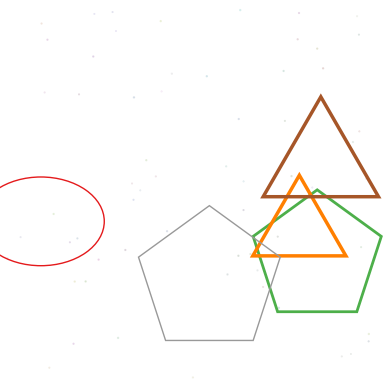[{"shape": "oval", "thickness": 1, "radius": 0.82, "center": [0.106, 0.425]}, {"shape": "pentagon", "thickness": 2, "radius": 0.87, "center": [0.824, 0.332]}, {"shape": "triangle", "thickness": 2.5, "radius": 0.7, "center": [0.778, 0.405]}, {"shape": "triangle", "thickness": 2.5, "radius": 0.86, "center": [0.833, 0.576]}, {"shape": "pentagon", "thickness": 1, "radius": 0.97, "center": [0.544, 0.272]}]